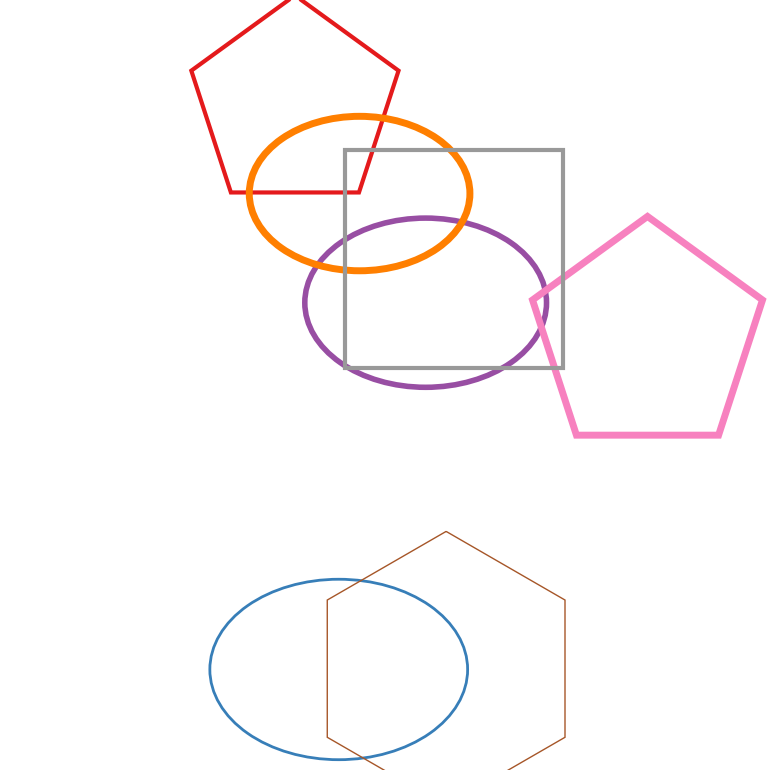[{"shape": "pentagon", "thickness": 1.5, "radius": 0.71, "center": [0.383, 0.865]}, {"shape": "oval", "thickness": 1, "radius": 0.84, "center": [0.44, 0.131]}, {"shape": "oval", "thickness": 2, "radius": 0.78, "center": [0.553, 0.607]}, {"shape": "oval", "thickness": 2.5, "radius": 0.72, "center": [0.467, 0.749]}, {"shape": "hexagon", "thickness": 0.5, "radius": 0.89, "center": [0.579, 0.132]}, {"shape": "pentagon", "thickness": 2.5, "radius": 0.79, "center": [0.841, 0.562]}, {"shape": "square", "thickness": 1.5, "radius": 0.71, "center": [0.59, 0.664]}]